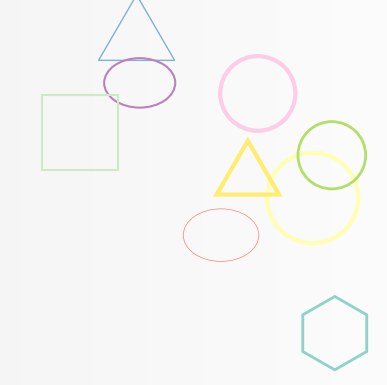[{"shape": "hexagon", "thickness": 2, "radius": 0.48, "center": [0.864, 0.135]}, {"shape": "circle", "thickness": 3, "radius": 0.59, "center": [0.807, 0.486]}, {"shape": "oval", "thickness": 0.5, "radius": 0.49, "center": [0.57, 0.389]}, {"shape": "triangle", "thickness": 1, "radius": 0.57, "center": [0.353, 0.9]}, {"shape": "circle", "thickness": 2, "radius": 0.44, "center": [0.856, 0.597]}, {"shape": "circle", "thickness": 3, "radius": 0.48, "center": [0.665, 0.757]}, {"shape": "oval", "thickness": 1.5, "radius": 0.46, "center": [0.361, 0.785]}, {"shape": "square", "thickness": 1.5, "radius": 0.49, "center": [0.206, 0.655]}, {"shape": "triangle", "thickness": 3, "radius": 0.46, "center": [0.64, 0.541]}]